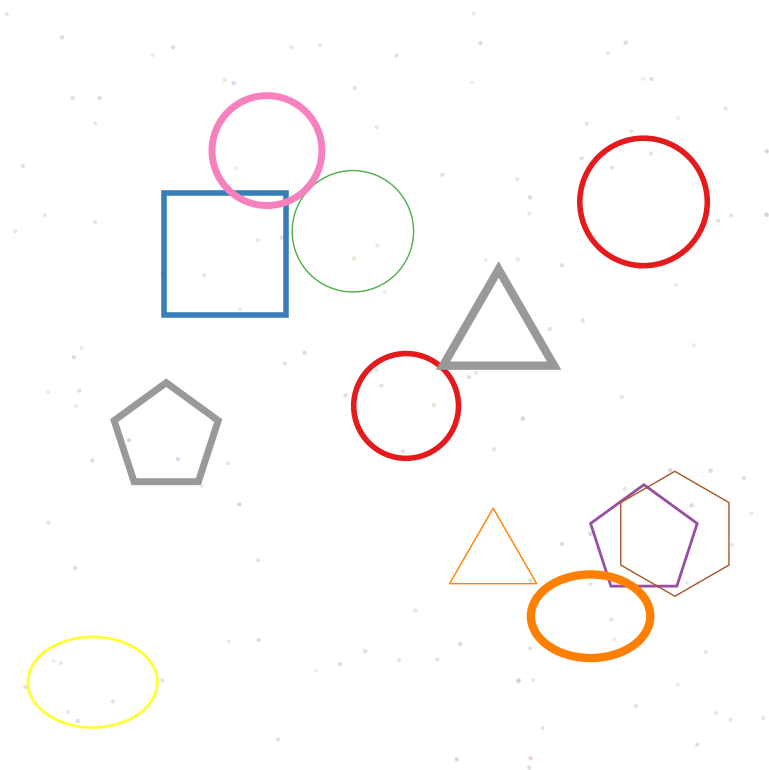[{"shape": "circle", "thickness": 2, "radius": 0.34, "center": [0.527, 0.473]}, {"shape": "circle", "thickness": 2, "radius": 0.41, "center": [0.836, 0.738]}, {"shape": "square", "thickness": 2, "radius": 0.4, "center": [0.293, 0.671]}, {"shape": "circle", "thickness": 0.5, "radius": 0.39, "center": [0.458, 0.7]}, {"shape": "pentagon", "thickness": 1, "radius": 0.36, "center": [0.836, 0.298]}, {"shape": "oval", "thickness": 3, "radius": 0.39, "center": [0.767, 0.2]}, {"shape": "triangle", "thickness": 0.5, "radius": 0.33, "center": [0.64, 0.275]}, {"shape": "oval", "thickness": 1, "radius": 0.42, "center": [0.12, 0.114]}, {"shape": "hexagon", "thickness": 0.5, "radius": 0.41, "center": [0.876, 0.307]}, {"shape": "circle", "thickness": 2.5, "radius": 0.36, "center": [0.347, 0.804]}, {"shape": "triangle", "thickness": 3, "radius": 0.42, "center": [0.647, 0.567]}, {"shape": "pentagon", "thickness": 2.5, "radius": 0.36, "center": [0.216, 0.432]}]